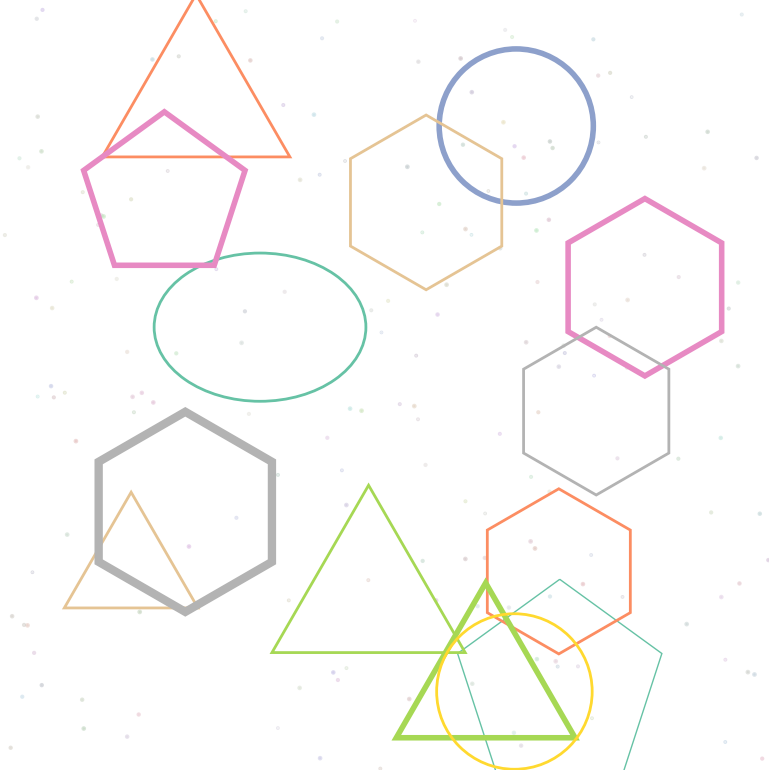[{"shape": "oval", "thickness": 1, "radius": 0.69, "center": [0.338, 0.575]}, {"shape": "pentagon", "thickness": 0.5, "radius": 0.7, "center": [0.727, 0.108]}, {"shape": "hexagon", "thickness": 1, "radius": 0.54, "center": [0.726, 0.258]}, {"shape": "triangle", "thickness": 1, "radius": 0.7, "center": [0.255, 0.867]}, {"shape": "circle", "thickness": 2, "radius": 0.5, "center": [0.67, 0.836]}, {"shape": "pentagon", "thickness": 2, "radius": 0.55, "center": [0.213, 0.745]}, {"shape": "hexagon", "thickness": 2, "radius": 0.58, "center": [0.838, 0.627]}, {"shape": "triangle", "thickness": 1, "radius": 0.72, "center": [0.479, 0.225]}, {"shape": "triangle", "thickness": 2, "radius": 0.67, "center": [0.631, 0.109]}, {"shape": "circle", "thickness": 1, "radius": 0.5, "center": [0.668, 0.102]}, {"shape": "hexagon", "thickness": 1, "radius": 0.57, "center": [0.553, 0.737]}, {"shape": "triangle", "thickness": 1, "radius": 0.5, "center": [0.17, 0.261]}, {"shape": "hexagon", "thickness": 1, "radius": 0.54, "center": [0.774, 0.466]}, {"shape": "hexagon", "thickness": 3, "radius": 0.65, "center": [0.241, 0.335]}]